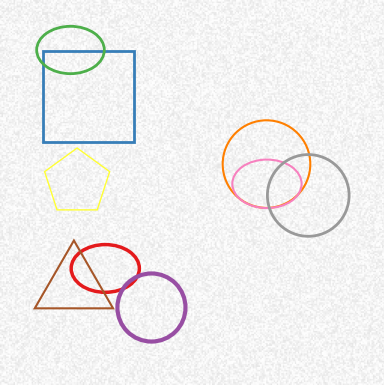[{"shape": "oval", "thickness": 2.5, "radius": 0.44, "center": [0.273, 0.303]}, {"shape": "square", "thickness": 2, "radius": 0.59, "center": [0.23, 0.749]}, {"shape": "oval", "thickness": 2, "radius": 0.44, "center": [0.183, 0.87]}, {"shape": "circle", "thickness": 3, "radius": 0.44, "center": [0.393, 0.201]}, {"shape": "circle", "thickness": 1.5, "radius": 0.57, "center": [0.692, 0.574]}, {"shape": "pentagon", "thickness": 1, "radius": 0.44, "center": [0.2, 0.527]}, {"shape": "triangle", "thickness": 1.5, "radius": 0.59, "center": [0.192, 0.258]}, {"shape": "oval", "thickness": 1.5, "radius": 0.45, "center": [0.693, 0.523]}, {"shape": "circle", "thickness": 2, "radius": 0.53, "center": [0.801, 0.492]}]